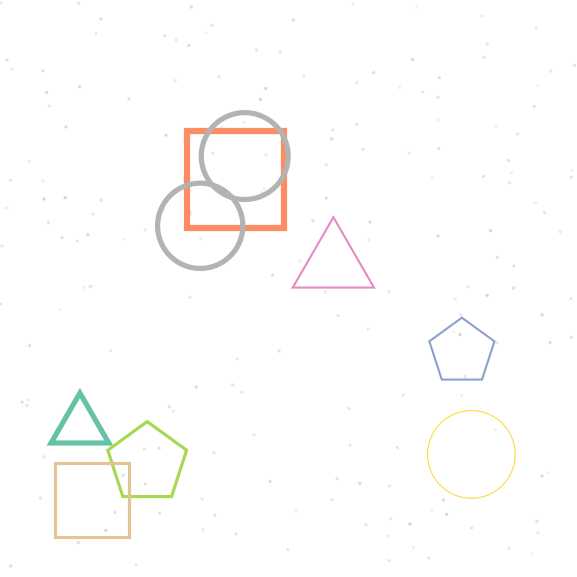[{"shape": "triangle", "thickness": 2.5, "radius": 0.29, "center": [0.138, 0.261]}, {"shape": "square", "thickness": 3, "radius": 0.42, "center": [0.408, 0.688]}, {"shape": "pentagon", "thickness": 1, "radius": 0.3, "center": [0.8, 0.39]}, {"shape": "triangle", "thickness": 1, "radius": 0.41, "center": [0.577, 0.542]}, {"shape": "pentagon", "thickness": 1.5, "radius": 0.36, "center": [0.255, 0.197]}, {"shape": "circle", "thickness": 0.5, "radius": 0.38, "center": [0.816, 0.212]}, {"shape": "square", "thickness": 1.5, "radius": 0.32, "center": [0.159, 0.133]}, {"shape": "circle", "thickness": 2.5, "radius": 0.38, "center": [0.424, 0.729]}, {"shape": "circle", "thickness": 2.5, "radius": 0.37, "center": [0.347, 0.608]}]